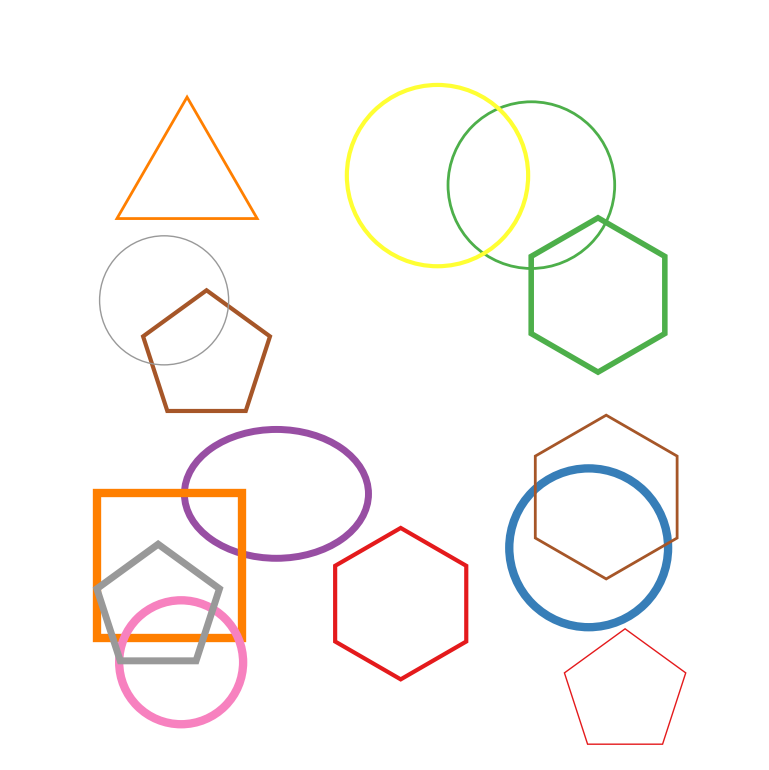[{"shape": "pentagon", "thickness": 0.5, "radius": 0.41, "center": [0.812, 0.101]}, {"shape": "hexagon", "thickness": 1.5, "radius": 0.49, "center": [0.52, 0.216]}, {"shape": "circle", "thickness": 3, "radius": 0.52, "center": [0.765, 0.289]}, {"shape": "circle", "thickness": 1, "radius": 0.54, "center": [0.69, 0.76]}, {"shape": "hexagon", "thickness": 2, "radius": 0.5, "center": [0.777, 0.617]}, {"shape": "oval", "thickness": 2.5, "radius": 0.6, "center": [0.359, 0.359]}, {"shape": "triangle", "thickness": 1, "radius": 0.53, "center": [0.243, 0.769]}, {"shape": "square", "thickness": 3, "radius": 0.47, "center": [0.22, 0.266]}, {"shape": "circle", "thickness": 1.5, "radius": 0.59, "center": [0.568, 0.772]}, {"shape": "hexagon", "thickness": 1, "radius": 0.53, "center": [0.787, 0.354]}, {"shape": "pentagon", "thickness": 1.5, "radius": 0.43, "center": [0.268, 0.536]}, {"shape": "circle", "thickness": 3, "radius": 0.4, "center": [0.235, 0.14]}, {"shape": "circle", "thickness": 0.5, "radius": 0.42, "center": [0.213, 0.61]}, {"shape": "pentagon", "thickness": 2.5, "radius": 0.42, "center": [0.205, 0.21]}]